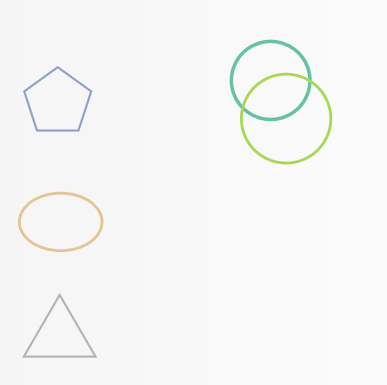[{"shape": "circle", "thickness": 2.5, "radius": 0.51, "center": [0.698, 0.791]}, {"shape": "pentagon", "thickness": 1.5, "radius": 0.45, "center": [0.149, 0.735]}, {"shape": "circle", "thickness": 2, "radius": 0.58, "center": [0.738, 0.692]}, {"shape": "oval", "thickness": 2, "radius": 0.53, "center": [0.157, 0.424]}, {"shape": "triangle", "thickness": 1.5, "radius": 0.53, "center": [0.154, 0.127]}]